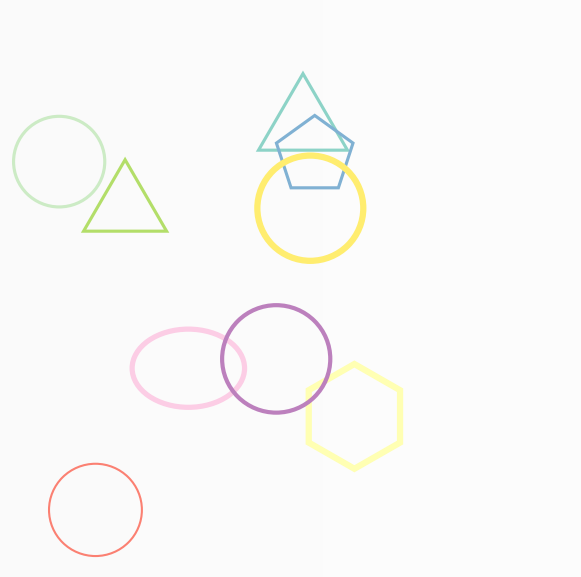[{"shape": "triangle", "thickness": 1.5, "radius": 0.44, "center": [0.521, 0.783]}, {"shape": "hexagon", "thickness": 3, "radius": 0.45, "center": [0.61, 0.278]}, {"shape": "circle", "thickness": 1, "radius": 0.4, "center": [0.164, 0.116]}, {"shape": "pentagon", "thickness": 1.5, "radius": 0.35, "center": [0.541, 0.73]}, {"shape": "triangle", "thickness": 1.5, "radius": 0.41, "center": [0.215, 0.64]}, {"shape": "oval", "thickness": 2.5, "radius": 0.48, "center": [0.324, 0.362]}, {"shape": "circle", "thickness": 2, "radius": 0.47, "center": [0.475, 0.378]}, {"shape": "circle", "thickness": 1.5, "radius": 0.39, "center": [0.102, 0.719]}, {"shape": "circle", "thickness": 3, "radius": 0.46, "center": [0.534, 0.639]}]